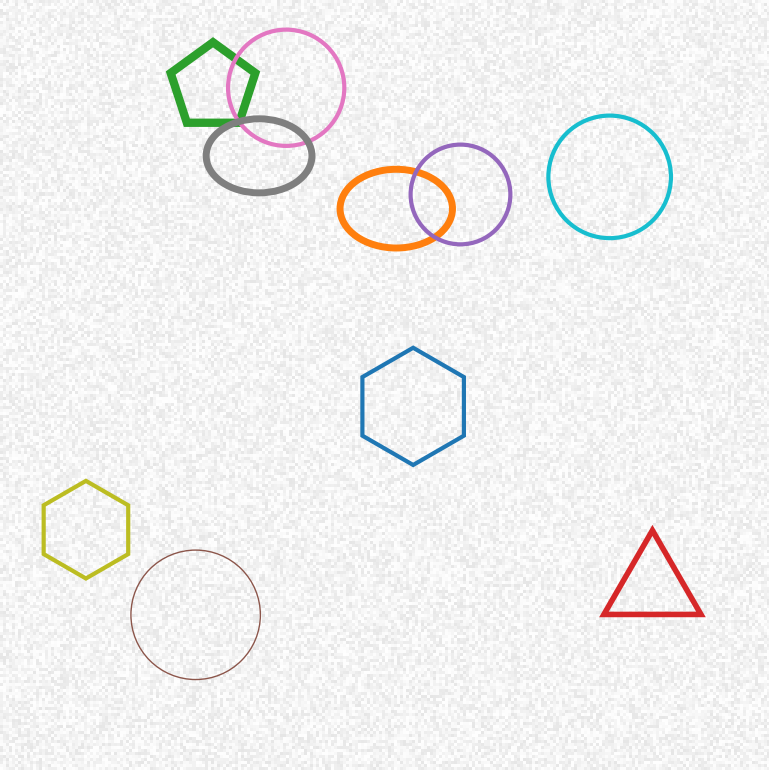[{"shape": "hexagon", "thickness": 1.5, "radius": 0.38, "center": [0.537, 0.472]}, {"shape": "oval", "thickness": 2.5, "radius": 0.37, "center": [0.515, 0.729]}, {"shape": "pentagon", "thickness": 3, "radius": 0.29, "center": [0.277, 0.887]}, {"shape": "triangle", "thickness": 2, "radius": 0.36, "center": [0.847, 0.238]}, {"shape": "circle", "thickness": 1.5, "radius": 0.32, "center": [0.598, 0.747]}, {"shape": "circle", "thickness": 0.5, "radius": 0.42, "center": [0.254, 0.202]}, {"shape": "circle", "thickness": 1.5, "radius": 0.38, "center": [0.372, 0.886]}, {"shape": "oval", "thickness": 2.5, "radius": 0.34, "center": [0.336, 0.798]}, {"shape": "hexagon", "thickness": 1.5, "radius": 0.32, "center": [0.112, 0.312]}, {"shape": "circle", "thickness": 1.5, "radius": 0.4, "center": [0.792, 0.77]}]